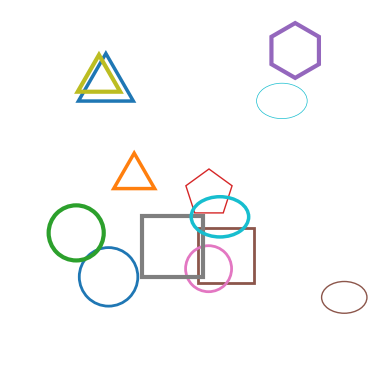[{"shape": "circle", "thickness": 2, "radius": 0.38, "center": [0.282, 0.281]}, {"shape": "triangle", "thickness": 2.5, "radius": 0.41, "center": [0.275, 0.779]}, {"shape": "triangle", "thickness": 2.5, "radius": 0.31, "center": [0.349, 0.541]}, {"shape": "circle", "thickness": 3, "radius": 0.36, "center": [0.198, 0.395]}, {"shape": "pentagon", "thickness": 1, "radius": 0.32, "center": [0.543, 0.498]}, {"shape": "hexagon", "thickness": 3, "radius": 0.36, "center": [0.767, 0.869]}, {"shape": "oval", "thickness": 1, "radius": 0.29, "center": [0.894, 0.228]}, {"shape": "square", "thickness": 2, "radius": 0.36, "center": [0.587, 0.336]}, {"shape": "circle", "thickness": 2, "radius": 0.3, "center": [0.542, 0.302]}, {"shape": "square", "thickness": 3, "radius": 0.4, "center": [0.447, 0.359]}, {"shape": "triangle", "thickness": 3, "radius": 0.32, "center": [0.257, 0.794]}, {"shape": "oval", "thickness": 2.5, "radius": 0.37, "center": [0.571, 0.437]}, {"shape": "oval", "thickness": 0.5, "radius": 0.33, "center": [0.732, 0.738]}]